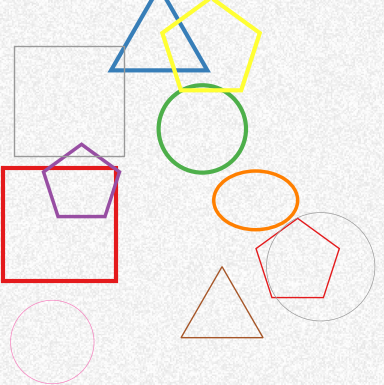[{"shape": "square", "thickness": 3, "radius": 0.73, "center": [0.155, 0.417]}, {"shape": "pentagon", "thickness": 1, "radius": 0.57, "center": [0.773, 0.319]}, {"shape": "triangle", "thickness": 3, "radius": 0.72, "center": [0.414, 0.889]}, {"shape": "circle", "thickness": 3, "radius": 0.57, "center": [0.525, 0.665]}, {"shape": "pentagon", "thickness": 2.5, "radius": 0.52, "center": [0.212, 0.521]}, {"shape": "oval", "thickness": 2.5, "radius": 0.54, "center": [0.664, 0.48]}, {"shape": "pentagon", "thickness": 3, "radius": 0.67, "center": [0.548, 0.873]}, {"shape": "triangle", "thickness": 1, "radius": 0.61, "center": [0.577, 0.184]}, {"shape": "circle", "thickness": 0.5, "radius": 0.54, "center": [0.136, 0.112]}, {"shape": "circle", "thickness": 0.5, "radius": 0.7, "center": [0.833, 0.307]}, {"shape": "square", "thickness": 1, "radius": 0.71, "center": [0.18, 0.739]}]